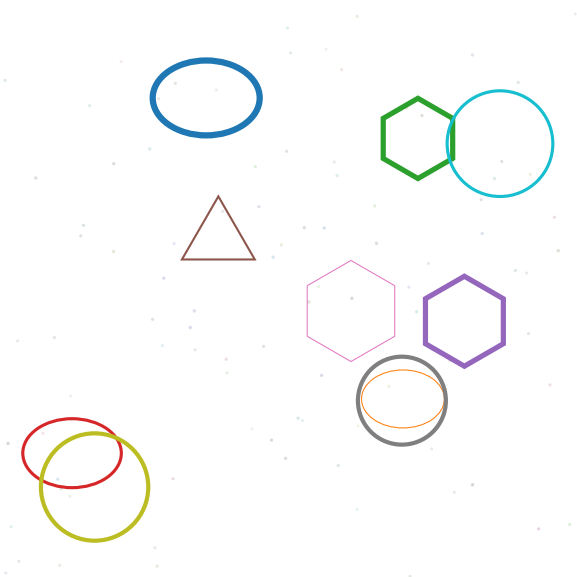[{"shape": "oval", "thickness": 3, "radius": 0.46, "center": [0.357, 0.83]}, {"shape": "oval", "thickness": 0.5, "radius": 0.36, "center": [0.698, 0.308]}, {"shape": "hexagon", "thickness": 2.5, "radius": 0.35, "center": [0.724, 0.759]}, {"shape": "oval", "thickness": 1.5, "radius": 0.43, "center": [0.125, 0.214]}, {"shape": "hexagon", "thickness": 2.5, "radius": 0.39, "center": [0.804, 0.443]}, {"shape": "triangle", "thickness": 1, "radius": 0.36, "center": [0.378, 0.586]}, {"shape": "hexagon", "thickness": 0.5, "radius": 0.44, "center": [0.608, 0.461]}, {"shape": "circle", "thickness": 2, "radius": 0.38, "center": [0.696, 0.305]}, {"shape": "circle", "thickness": 2, "radius": 0.46, "center": [0.164, 0.156]}, {"shape": "circle", "thickness": 1.5, "radius": 0.46, "center": [0.866, 0.75]}]